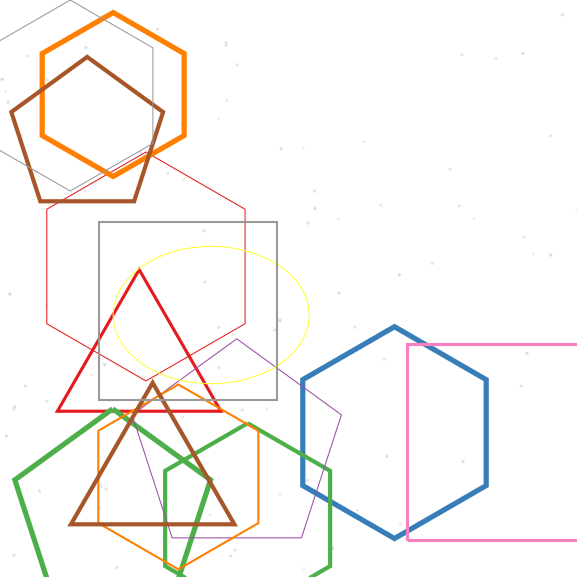[{"shape": "triangle", "thickness": 1.5, "radius": 0.82, "center": [0.241, 0.369]}, {"shape": "hexagon", "thickness": 0.5, "radius": 0.99, "center": [0.253, 0.538]}, {"shape": "hexagon", "thickness": 2.5, "radius": 0.92, "center": [0.683, 0.25]}, {"shape": "pentagon", "thickness": 2.5, "radius": 0.89, "center": [0.195, 0.113]}, {"shape": "hexagon", "thickness": 2, "radius": 0.82, "center": [0.429, 0.101]}, {"shape": "pentagon", "thickness": 0.5, "radius": 0.95, "center": [0.41, 0.222]}, {"shape": "hexagon", "thickness": 2.5, "radius": 0.71, "center": [0.196, 0.835]}, {"shape": "hexagon", "thickness": 1, "radius": 0.8, "center": [0.309, 0.173]}, {"shape": "oval", "thickness": 0.5, "radius": 0.85, "center": [0.366, 0.454]}, {"shape": "pentagon", "thickness": 2, "radius": 0.69, "center": [0.151, 0.762]}, {"shape": "triangle", "thickness": 2, "radius": 0.82, "center": [0.264, 0.173]}, {"shape": "square", "thickness": 1.5, "radius": 0.85, "center": [0.875, 0.233]}, {"shape": "square", "thickness": 1, "radius": 0.77, "center": [0.325, 0.461]}, {"shape": "hexagon", "thickness": 0.5, "radius": 0.83, "center": [0.122, 0.834]}]